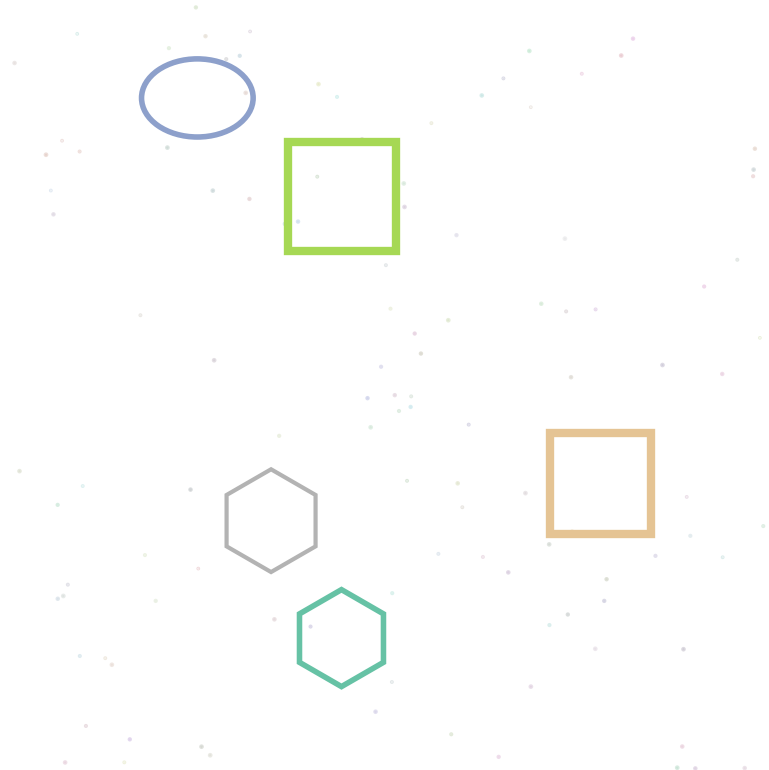[{"shape": "hexagon", "thickness": 2, "radius": 0.31, "center": [0.443, 0.171]}, {"shape": "oval", "thickness": 2, "radius": 0.36, "center": [0.256, 0.873]}, {"shape": "square", "thickness": 3, "radius": 0.35, "center": [0.444, 0.745]}, {"shape": "square", "thickness": 3, "radius": 0.33, "center": [0.78, 0.372]}, {"shape": "hexagon", "thickness": 1.5, "radius": 0.33, "center": [0.352, 0.324]}]